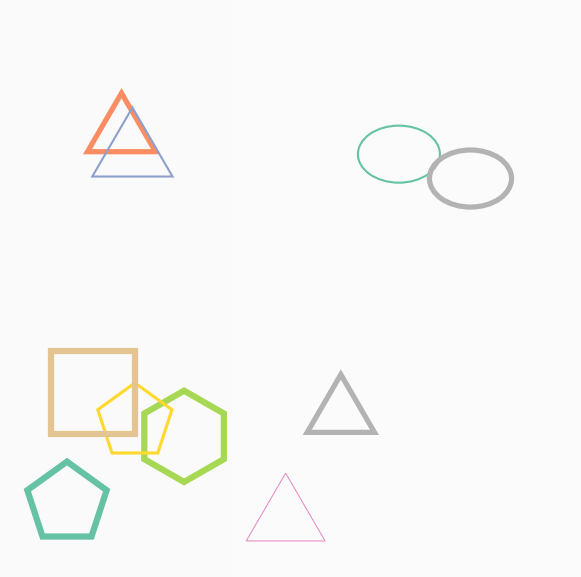[{"shape": "oval", "thickness": 1, "radius": 0.35, "center": [0.686, 0.732]}, {"shape": "pentagon", "thickness": 3, "radius": 0.36, "center": [0.115, 0.128]}, {"shape": "triangle", "thickness": 2.5, "radius": 0.34, "center": [0.209, 0.77]}, {"shape": "triangle", "thickness": 1, "radius": 0.4, "center": [0.228, 0.733]}, {"shape": "triangle", "thickness": 0.5, "radius": 0.39, "center": [0.491, 0.102]}, {"shape": "hexagon", "thickness": 3, "radius": 0.4, "center": [0.317, 0.244]}, {"shape": "pentagon", "thickness": 1.5, "radius": 0.34, "center": [0.232, 0.269]}, {"shape": "square", "thickness": 3, "radius": 0.36, "center": [0.16, 0.32]}, {"shape": "triangle", "thickness": 2.5, "radius": 0.33, "center": [0.586, 0.284]}, {"shape": "oval", "thickness": 2.5, "radius": 0.35, "center": [0.809, 0.69]}]